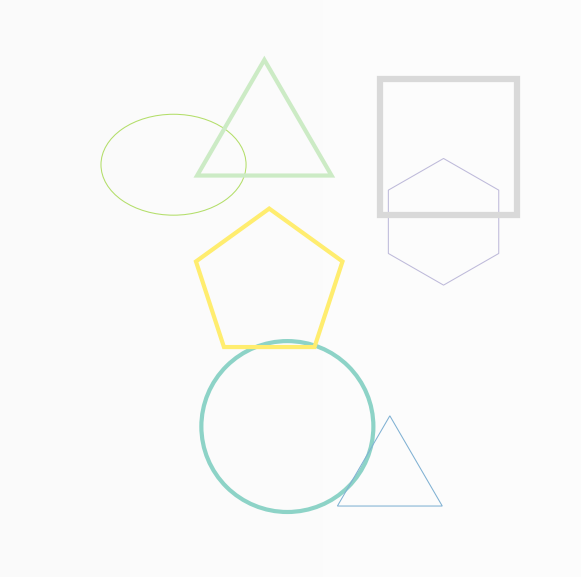[{"shape": "circle", "thickness": 2, "radius": 0.74, "center": [0.494, 0.261]}, {"shape": "hexagon", "thickness": 0.5, "radius": 0.55, "center": [0.763, 0.615]}, {"shape": "triangle", "thickness": 0.5, "radius": 0.52, "center": [0.671, 0.175]}, {"shape": "oval", "thickness": 0.5, "radius": 0.62, "center": [0.299, 0.714]}, {"shape": "square", "thickness": 3, "radius": 0.59, "center": [0.772, 0.744]}, {"shape": "triangle", "thickness": 2, "radius": 0.67, "center": [0.455, 0.762]}, {"shape": "pentagon", "thickness": 2, "radius": 0.66, "center": [0.463, 0.505]}]